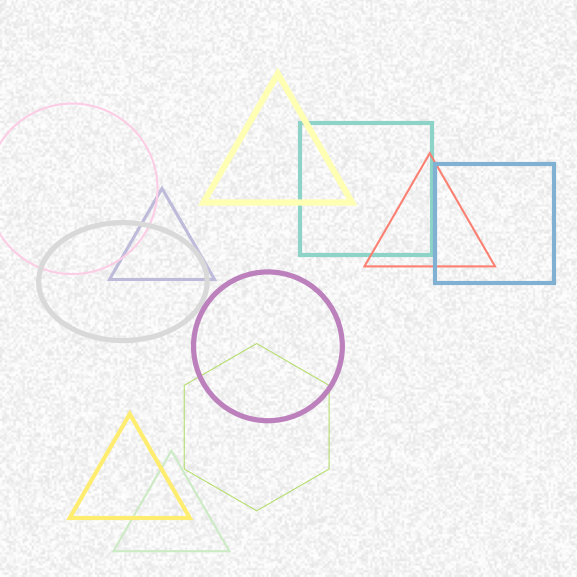[{"shape": "square", "thickness": 2, "radius": 0.57, "center": [0.634, 0.672]}, {"shape": "triangle", "thickness": 3, "radius": 0.74, "center": [0.481, 0.723]}, {"shape": "triangle", "thickness": 1.5, "radius": 0.53, "center": [0.281, 0.568]}, {"shape": "triangle", "thickness": 1, "radius": 0.65, "center": [0.744, 0.603]}, {"shape": "square", "thickness": 2, "radius": 0.51, "center": [0.856, 0.612]}, {"shape": "hexagon", "thickness": 0.5, "radius": 0.72, "center": [0.444, 0.259]}, {"shape": "circle", "thickness": 1, "radius": 0.74, "center": [0.125, 0.672]}, {"shape": "oval", "thickness": 2.5, "radius": 0.73, "center": [0.213, 0.512]}, {"shape": "circle", "thickness": 2.5, "radius": 0.64, "center": [0.464, 0.399]}, {"shape": "triangle", "thickness": 1, "radius": 0.58, "center": [0.297, 0.103]}, {"shape": "triangle", "thickness": 2, "radius": 0.6, "center": [0.225, 0.162]}]